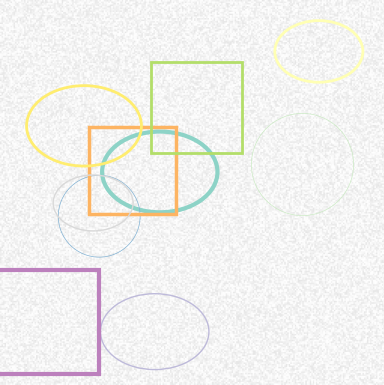[{"shape": "oval", "thickness": 3, "radius": 0.75, "center": [0.415, 0.553]}, {"shape": "oval", "thickness": 2, "radius": 0.57, "center": [0.828, 0.866]}, {"shape": "oval", "thickness": 1, "radius": 0.7, "center": [0.402, 0.139]}, {"shape": "circle", "thickness": 0.5, "radius": 0.53, "center": [0.258, 0.438]}, {"shape": "square", "thickness": 2.5, "radius": 0.57, "center": [0.344, 0.557]}, {"shape": "square", "thickness": 2, "radius": 0.59, "center": [0.51, 0.721]}, {"shape": "oval", "thickness": 1, "radius": 0.52, "center": [0.242, 0.473]}, {"shape": "square", "thickness": 3, "radius": 0.68, "center": [0.122, 0.163]}, {"shape": "circle", "thickness": 0.5, "radius": 0.66, "center": [0.786, 0.573]}, {"shape": "oval", "thickness": 2, "radius": 0.75, "center": [0.218, 0.673]}]